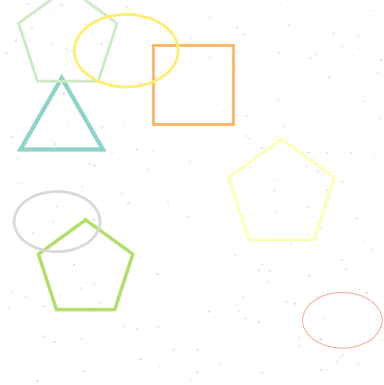[{"shape": "triangle", "thickness": 3, "radius": 0.62, "center": [0.16, 0.674]}, {"shape": "pentagon", "thickness": 2, "radius": 0.72, "center": [0.731, 0.494]}, {"shape": "oval", "thickness": 0.5, "radius": 0.52, "center": [0.889, 0.168]}, {"shape": "square", "thickness": 2, "radius": 0.52, "center": [0.502, 0.781]}, {"shape": "pentagon", "thickness": 2.5, "radius": 0.64, "center": [0.222, 0.3]}, {"shape": "oval", "thickness": 2, "radius": 0.56, "center": [0.148, 0.424]}, {"shape": "pentagon", "thickness": 2, "radius": 0.67, "center": [0.176, 0.898]}, {"shape": "oval", "thickness": 2, "radius": 0.67, "center": [0.328, 0.868]}]